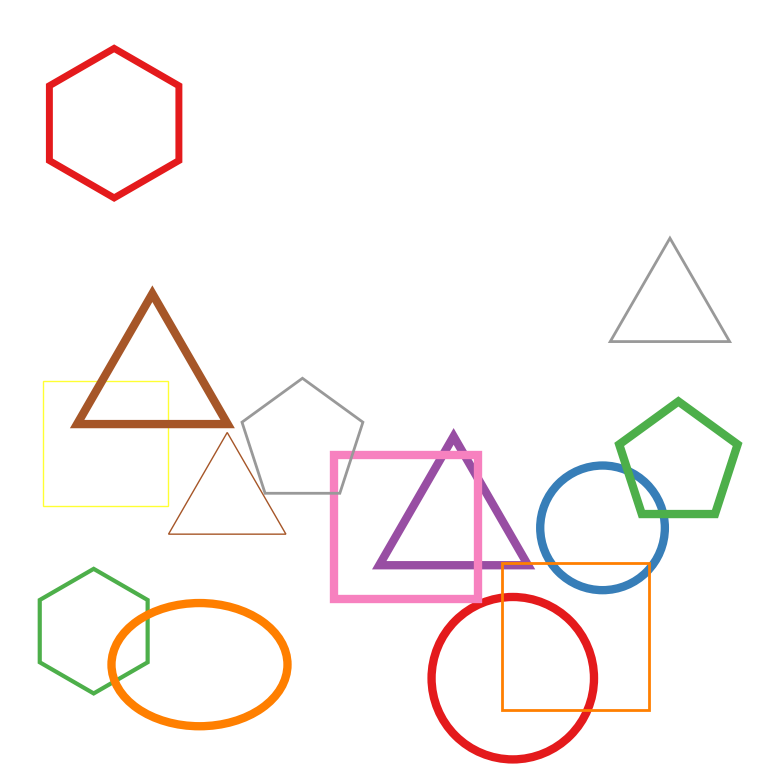[{"shape": "circle", "thickness": 3, "radius": 0.53, "center": [0.666, 0.119]}, {"shape": "hexagon", "thickness": 2.5, "radius": 0.49, "center": [0.148, 0.84]}, {"shape": "circle", "thickness": 3, "radius": 0.4, "center": [0.783, 0.314]}, {"shape": "hexagon", "thickness": 1.5, "radius": 0.4, "center": [0.122, 0.18]}, {"shape": "pentagon", "thickness": 3, "radius": 0.4, "center": [0.881, 0.398]}, {"shape": "triangle", "thickness": 3, "radius": 0.56, "center": [0.589, 0.322]}, {"shape": "square", "thickness": 1, "radius": 0.48, "center": [0.747, 0.173]}, {"shape": "oval", "thickness": 3, "radius": 0.57, "center": [0.259, 0.137]}, {"shape": "square", "thickness": 0.5, "radius": 0.4, "center": [0.137, 0.424]}, {"shape": "triangle", "thickness": 3, "radius": 0.56, "center": [0.198, 0.506]}, {"shape": "triangle", "thickness": 0.5, "radius": 0.44, "center": [0.295, 0.35]}, {"shape": "square", "thickness": 3, "radius": 0.47, "center": [0.527, 0.315]}, {"shape": "triangle", "thickness": 1, "radius": 0.45, "center": [0.87, 0.601]}, {"shape": "pentagon", "thickness": 1, "radius": 0.41, "center": [0.393, 0.426]}]